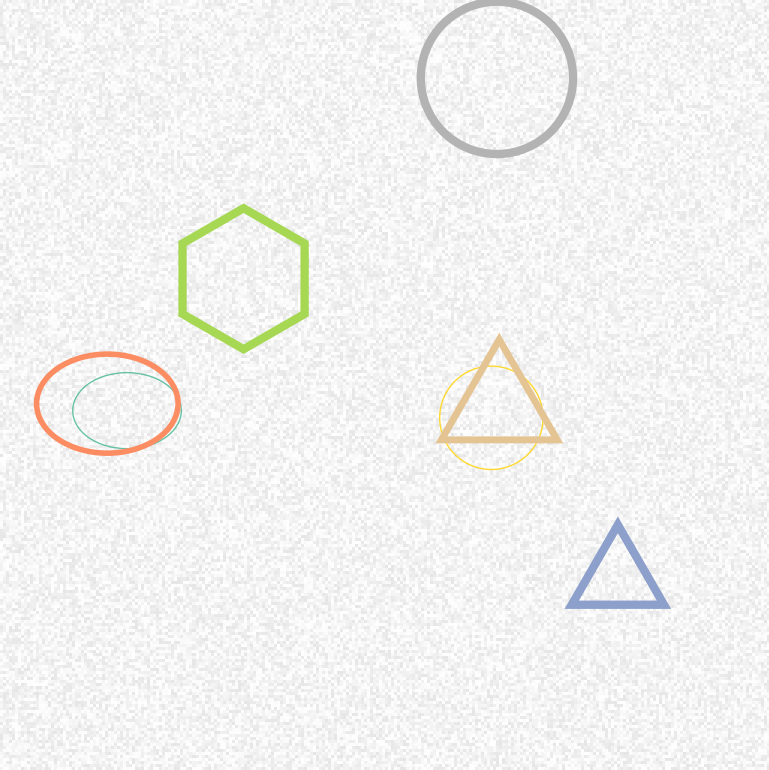[{"shape": "oval", "thickness": 0.5, "radius": 0.35, "center": [0.165, 0.467]}, {"shape": "oval", "thickness": 2, "radius": 0.46, "center": [0.139, 0.476]}, {"shape": "triangle", "thickness": 3, "radius": 0.35, "center": [0.802, 0.249]}, {"shape": "hexagon", "thickness": 3, "radius": 0.46, "center": [0.316, 0.638]}, {"shape": "circle", "thickness": 0.5, "radius": 0.34, "center": [0.638, 0.457]}, {"shape": "triangle", "thickness": 2.5, "radius": 0.43, "center": [0.648, 0.472]}, {"shape": "circle", "thickness": 3, "radius": 0.49, "center": [0.645, 0.899]}]